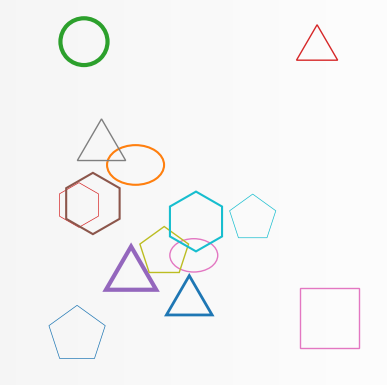[{"shape": "pentagon", "thickness": 0.5, "radius": 0.38, "center": [0.199, 0.131]}, {"shape": "triangle", "thickness": 2, "radius": 0.34, "center": [0.488, 0.216]}, {"shape": "oval", "thickness": 1.5, "radius": 0.37, "center": [0.35, 0.572]}, {"shape": "circle", "thickness": 3, "radius": 0.3, "center": [0.217, 0.892]}, {"shape": "triangle", "thickness": 1, "radius": 0.31, "center": [0.818, 0.874]}, {"shape": "hexagon", "thickness": 0.5, "radius": 0.29, "center": [0.204, 0.468]}, {"shape": "triangle", "thickness": 3, "radius": 0.37, "center": [0.338, 0.285]}, {"shape": "hexagon", "thickness": 1.5, "radius": 0.4, "center": [0.24, 0.471]}, {"shape": "square", "thickness": 1, "radius": 0.38, "center": [0.85, 0.174]}, {"shape": "oval", "thickness": 1, "radius": 0.31, "center": [0.5, 0.337]}, {"shape": "triangle", "thickness": 1, "radius": 0.36, "center": [0.262, 0.619]}, {"shape": "pentagon", "thickness": 1, "radius": 0.33, "center": [0.424, 0.346]}, {"shape": "hexagon", "thickness": 1.5, "radius": 0.39, "center": [0.506, 0.425]}, {"shape": "pentagon", "thickness": 0.5, "radius": 0.31, "center": [0.652, 0.433]}]